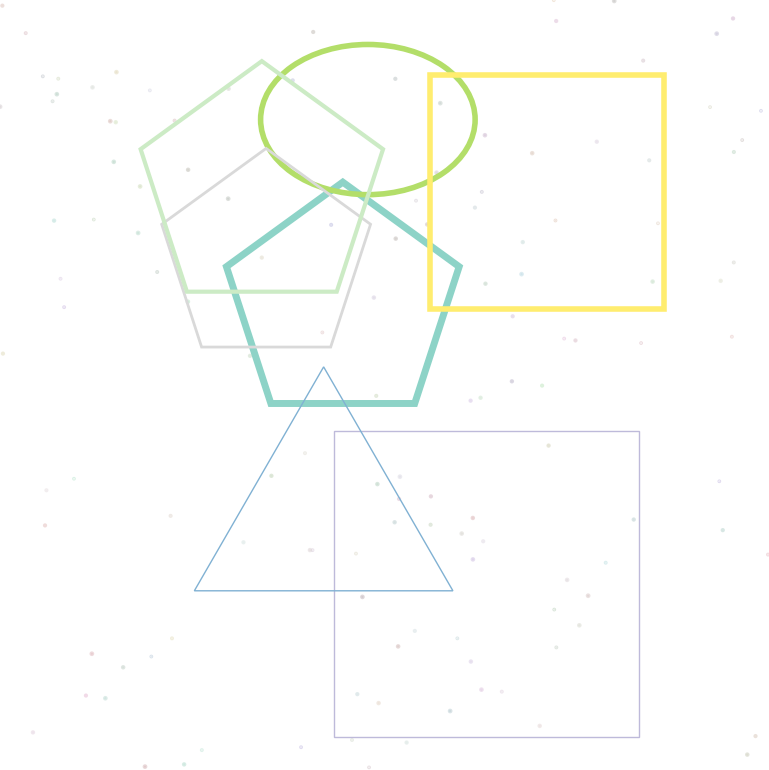[{"shape": "pentagon", "thickness": 2.5, "radius": 0.79, "center": [0.445, 0.605]}, {"shape": "square", "thickness": 0.5, "radius": 0.99, "center": [0.632, 0.242]}, {"shape": "triangle", "thickness": 0.5, "radius": 0.97, "center": [0.42, 0.33]}, {"shape": "oval", "thickness": 2, "radius": 0.7, "center": [0.478, 0.845]}, {"shape": "pentagon", "thickness": 1, "radius": 0.71, "center": [0.346, 0.665]}, {"shape": "pentagon", "thickness": 1.5, "radius": 0.83, "center": [0.34, 0.755]}, {"shape": "square", "thickness": 2, "radius": 0.76, "center": [0.711, 0.751]}]